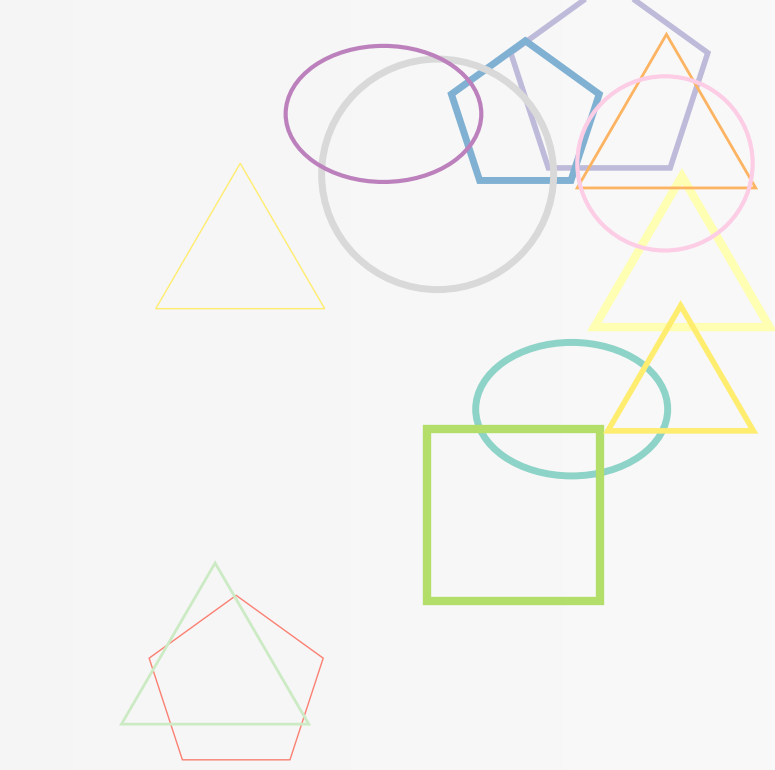[{"shape": "oval", "thickness": 2.5, "radius": 0.62, "center": [0.738, 0.469]}, {"shape": "triangle", "thickness": 3, "radius": 0.65, "center": [0.88, 0.64]}, {"shape": "pentagon", "thickness": 2, "radius": 0.67, "center": [0.786, 0.89]}, {"shape": "pentagon", "thickness": 0.5, "radius": 0.59, "center": [0.305, 0.109]}, {"shape": "pentagon", "thickness": 2.5, "radius": 0.5, "center": [0.678, 0.847]}, {"shape": "triangle", "thickness": 1, "radius": 0.66, "center": [0.86, 0.822]}, {"shape": "square", "thickness": 3, "radius": 0.56, "center": [0.663, 0.332]}, {"shape": "circle", "thickness": 1.5, "radius": 0.57, "center": [0.858, 0.788]}, {"shape": "circle", "thickness": 2.5, "radius": 0.75, "center": [0.565, 0.774]}, {"shape": "oval", "thickness": 1.5, "radius": 0.63, "center": [0.495, 0.852]}, {"shape": "triangle", "thickness": 1, "radius": 0.7, "center": [0.278, 0.129]}, {"shape": "triangle", "thickness": 0.5, "radius": 0.63, "center": [0.31, 0.662]}, {"shape": "triangle", "thickness": 2, "radius": 0.54, "center": [0.878, 0.495]}]